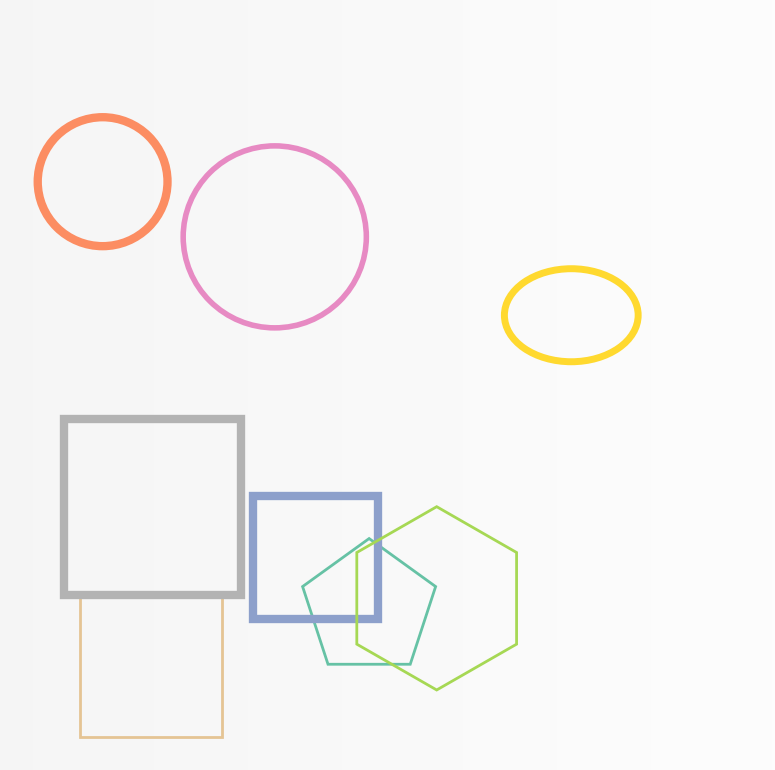[{"shape": "pentagon", "thickness": 1, "radius": 0.45, "center": [0.476, 0.21]}, {"shape": "circle", "thickness": 3, "radius": 0.42, "center": [0.132, 0.764]}, {"shape": "square", "thickness": 3, "radius": 0.4, "center": [0.407, 0.276]}, {"shape": "circle", "thickness": 2, "radius": 0.59, "center": [0.355, 0.692]}, {"shape": "hexagon", "thickness": 1, "radius": 0.6, "center": [0.563, 0.223]}, {"shape": "oval", "thickness": 2.5, "radius": 0.43, "center": [0.737, 0.591]}, {"shape": "square", "thickness": 1, "radius": 0.46, "center": [0.195, 0.134]}, {"shape": "square", "thickness": 3, "radius": 0.57, "center": [0.197, 0.341]}]